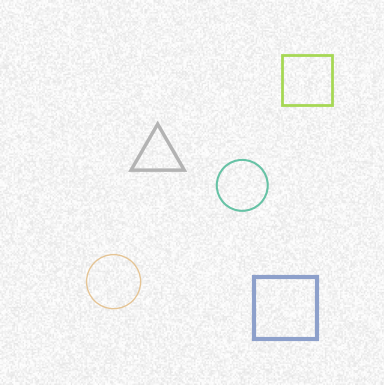[{"shape": "circle", "thickness": 1.5, "radius": 0.33, "center": [0.629, 0.519]}, {"shape": "square", "thickness": 3, "radius": 0.4, "center": [0.742, 0.2]}, {"shape": "square", "thickness": 2, "radius": 0.32, "center": [0.797, 0.792]}, {"shape": "circle", "thickness": 1, "radius": 0.35, "center": [0.295, 0.268]}, {"shape": "triangle", "thickness": 2.5, "radius": 0.4, "center": [0.41, 0.598]}]